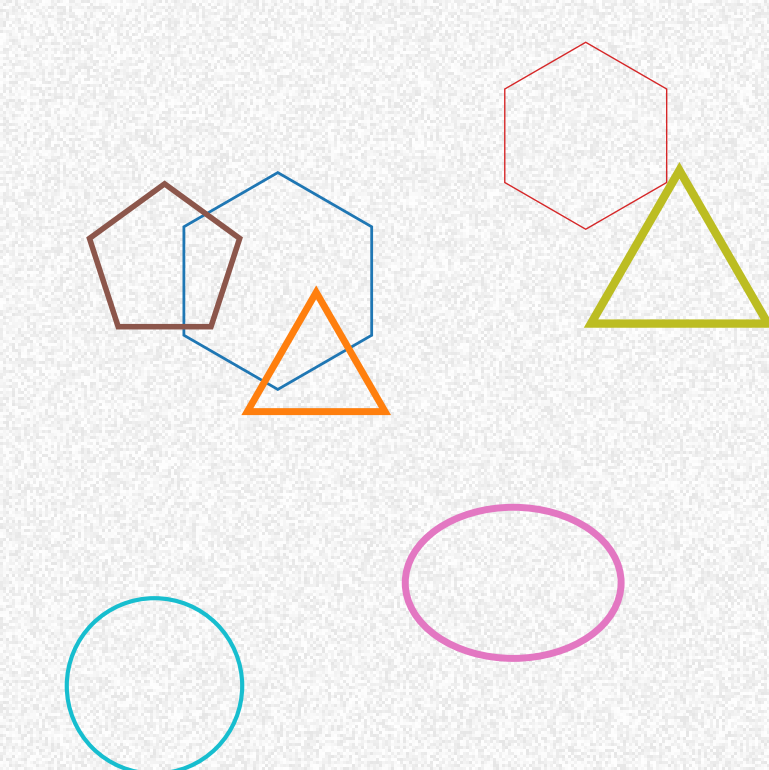[{"shape": "hexagon", "thickness": 1, "radius": 0.7, "center": [0.361, 0.635]}, {"shape": "triangle", "thickness": 2.5, "radius": 0.52, "center": [0.411, 0.517]}, {"shape": "hexagon", "thickness": 0.5, "radius": 0.61, "center": [0.761, 0.824]}, {"shape": "pentagon", "thickness": 2, "radius": 0.51, "center": [0.214, 0.659]}, {"shape": "oval", "thickness": 2.5, "radius": 0.7, "center": [0.666, 0.243]}, {"shape": "triangle", "thickness": 3, "radius": 0.66, "center": [0.882, 0.646]}, {"shape": "circle", "thickness": 1.5, "radius": 0.57, "center": [0.201, 0.109]}]